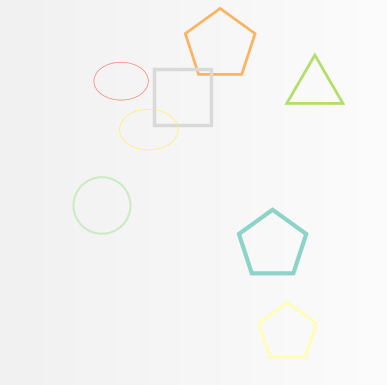[{"shape": "pentagon", "thickness": 3, "radius": 0.46, "center": [0.703, 0.364]}, {"shape": "pentagon", "thickness": 2, "radius": 0.39, "center": [0.742, 0.136]}, {"shape": "oval", "thickness": 0.5, "radius": 0.35, "center": [0.313, 0.789]}, {"shape": "pentagon", "thickness": 2, "radius": 0.47, "center": [0.568, 0.883]}, {"shape": "triangle", "thickness": 2, "radius": 0.42, "center": [0.812, 0.773]}, {"shape": "square", "thickness": 2.5, "radius": 0.36, "center": [0.471, 0.748]}, {"shape": "circle", "thickness": 1.5, "radius": 0.37, "center": [0.263, 0.466]}, {"shape": "oval", "thickness": 0.5, "radius": 0.38, "center": [0.384, 0.663]}]